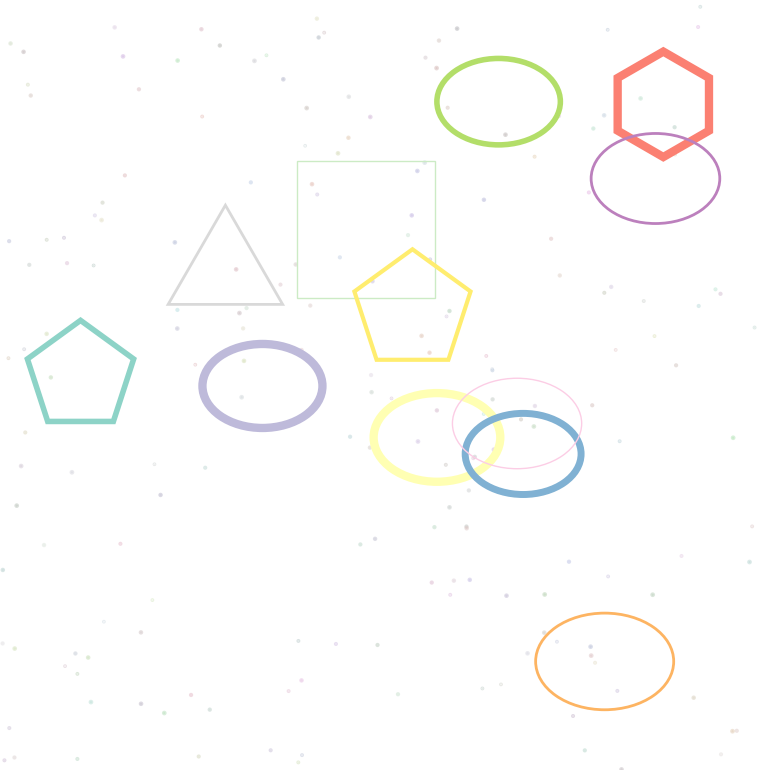[{"shape": "pentagon", "thickness": 2, "radius": 0.36, "center": [0.105, 0.511]}, {"shape": "oval", "thickness": 3, "radius": 0.41, "center": [0.567, 0.432]}, {"shape": "oval", "thickness": 3, "radius": 0.39, "center": [0.341, 0.499]}, {"shape": "hexagon", "thickness": 3, "radius": 0.34, "center": [0.861, 0.865]}, {"shape": "oval", "thickness": 2.5, "radius": 0.38, "center": [0.679, 0.41]}, {"shape": "oval", "thickness": 1, "radius": 0.45, "center": [0.785, 0.141]}, {"shape": "oval", "thickness": 2, "radius": 0.4, "center": [0.648, 0.868]}, {"shape": "oval", "thickness": 0.5, "radius": 0.42, "center": [0.671, 0.45]}, {"shape": "triangle", "thickness": 1, "radius": 0.43, "center": [0.293, 0.648]}, {"shape": "oval", "thickness": 1, "radius": 0.42, "center": [0.851, 0.768]}, {"shape": "square", "thickness": 0.5, "radius": 0.45, "center": [0.475, 0.702]}, {"shape": "pentagon", "thickness": 1.5, "radius": 0.4, "center": [0.536, 0.597]}]